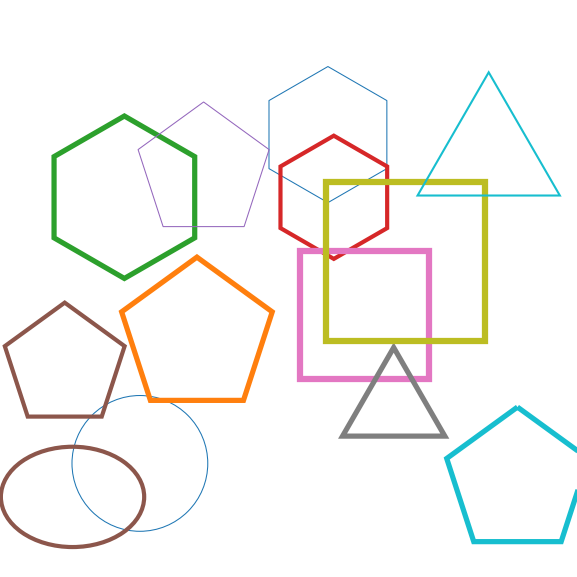[{"shape": "circle", "thickness": 0.5, "radius": 0.59, "center": [0.242, 0.197]}, {"shape": "hexagon", "thickness": 0.5, "radius": 0.59, "center": [0.568, 0.766]}, {"shape": "pentagon", "thickness": 2.5, "radius": 0.69, "center": [0.341, 0.417]}, {"shape": "hexagon", "thickness": 2.5, "radius": 0.7, "center": [0.215, 0.658]}, {"shape": "hexagon", "thickness": 2, "radius": 0.53, "center": [0.578, 0.658]}, {"shape": "pentagon", "thickness": 0.5, "radius": 0.6, "center": [0.353, 0.703]}, {"shape": "pentagon", "thickness": 2, "radius": 0.55, "center": [0.112, 0.366]}, {"shape": "oval", "thickness": 2, "radius": 0.62, "center": [0.126, 0.139]}, {"shape": "square", "thickness": 3, "radius": 0.56, "center": [0.631, 0.454]}, {"shape": "triangle", "thickness": 2.5, "radius": 0.51, "center": [0.682, 0.295]}, {"shape": "square", "thickness": 3, "radius": 0.69, "center": [0.702, 0.546]}, {"shape": "triangle", "thickness": 1, "radius": 0.71, "center": [0.846, 0.732]}, {"shape": "pentagon", "thickness": 2.5, "radius": 0.64, "center": [0.896, 0.165]}]